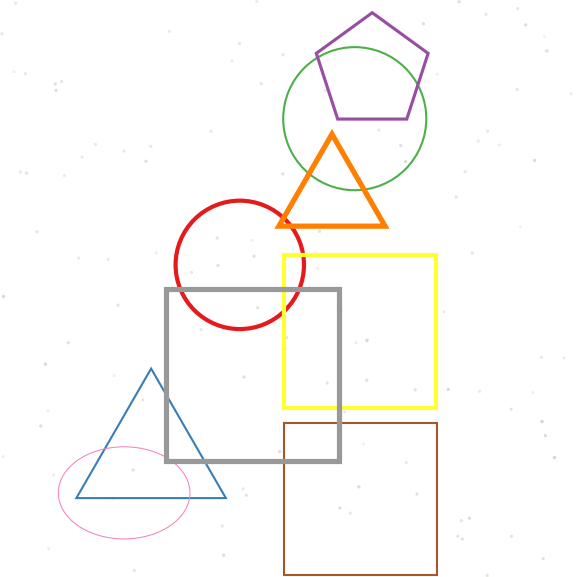[{"shape": "circle", "thickness": 2, "radius": 0.56, "center": [0.415, 0.54]}, {"shape": "triangle", "thickness": 1, "radius": 0.75, "center": [0.262, 0.211]}, {"shape": "circle", "thickness": 1, "radius": 0.62, "center": [0.614, 0.794]}, {"shape": "pentagon", "thickness": 1.5, "radius": 0.51, "center": [0.645, 0.875]}, {"shape": "triangle", "thickness": 2.5, "radius": 0.53, "center": [0.575, 0.661]}, {"shape": "square", "thickness": 2, "radius": 0.66, "center": [0.623, 0.425]}, {"shape": "square", "thickness": 1, "radius": 0.66, "center": [0.624, 0.135]}, {"shape": "oval", "thickness": 0.5, "radius": 0.57, "center": [0.215, 0.146]}, {"shape": "square", "thickness": 2.5, "radius": 0.75, "center": [0.437, 0.35]}]